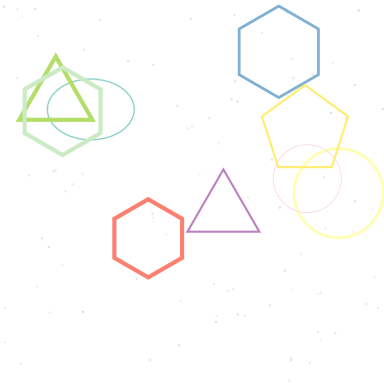[{"shape": "oval", "thickness": 1, "radius": 0.56, "center": [0.236, 0.716]}, {"shape": "circle", "thickness": 2, "radius": 0.58, "center": [0.879, 0.498]}, {"shape": "hexagon", "thickness": 3, "radius": 0.51, "center": [0.385, 0.381]}, {"shape": "hexagon", "thickness": 2, "radius": 0.59, "center": [0.724, 0.865]}, {"shape": "triangle", "thickness": 3, "radius": 0.55, "center": [0.145, 0.744]}, {"shape": "circle", "thickness": 0.5, "radius": 0.44, "center": [0.798, 0.536]}, {"shape": "triangle", "thickness": 1.5, "radius": 0.54, "center": [0.58, 0.452]}, {"shape": "hexagon", "thickness": 3, "radius": 0.57, "center": [0.163, 0.711]}, {"shape": "pentagon", "thickness": 1.5, "radius": 0.59, "center": [0.792, 0.661]}]